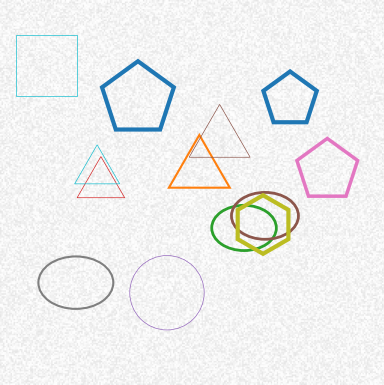[{"shape": "pentagon", "thickness": 3, "radius": 0.36, "center": [0.753, 0.741]}, {"shape": "pentagon", "thickness": 3, "radius": 0.49, "center": [0.358, 0.743]}, {"shape": "triangle", "thickness": 1.5, "radius": 0.46, "center": [0.518, 0.558]}, {"shape": "oval", "thickness": 2, "radius": 0.42, "center": [0.634, 0.408]}, {"shape": "triangle", "thickness": 0.5, "radius": 0.36, "center": [0.262, 0.522]}, {"shape": "circle", "thickness": 0.5, "radius": 0.48, "center": [0.434, 0.24]}, {"shape": "triangle", "thickness": 0.5, "radius": 0.46, "center": [0.57, 0.637]}, {"shape": "oval", "thickness": 2, "radius": 0.43, "center": [0.688, 0.439]}, {"shape": "pentagon", "thickness": 2.5, "radius": 0.41, "center": [0.85, 0.557]}, {"shape": "oval", "thickness": 1.5, "radius": 0.49, "center": [0.197, 0.266]}, {"shape": "hexagon", "thickness": 3, "radius": 0.38, "center": [0.683, 0.417]}, {"shape": "square", "thickness": 0.5, "radius": 0.4, "center": [0.12, 0.831]}, {"shape": "triangle", "thickness": 0.5, "radius": 0.34, "center": [0.252, 0.556]}]